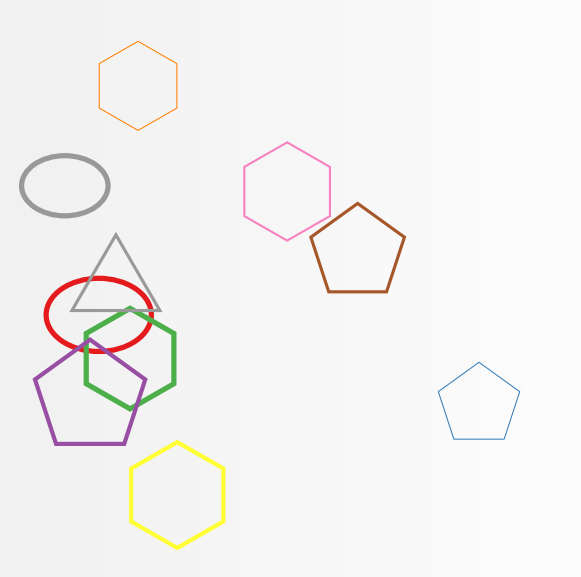[{"shape": "oval", "thickness": 2.5, "radius": 0.45, "center": [0.17, 0.454]}, {"shape": "pentagon", "thickness": 0.5, "radius": 0.37, "center": [0.824, 0.298]}, {"shape": "hexagon", "thickness": 2.5, "radius": 0.44, "center": [0.224, 0.378]}, {"shape": "pentagon", "thickness": 2, "radius": 0.5, "center": [0.155, 0.311]}, {"shape": "hexagon", "thickness": 0.5, "radius": 0.39, "center": [0.238, 0.85]}, {"shape": "hexagon", "thickness": 2, "radius": 0.46, "center": [0.305, 0.142]}, {"shape": "pentagon", "thickness": 1.5, "radius": 0.42, "center": [0.615, 0.562]}, {"shape": "hexagon", "thickness": 1, "radius": 0.43, "center": [0.494, 0.668]}, {"shape": "oval", "thickness": 2.5, "radius": 0.37, "center": [0.112, 0.677]}, {"shape": "triangle", "thickness": 1.5, "radius": 0.44, "center": [0.199, 0.505]}]